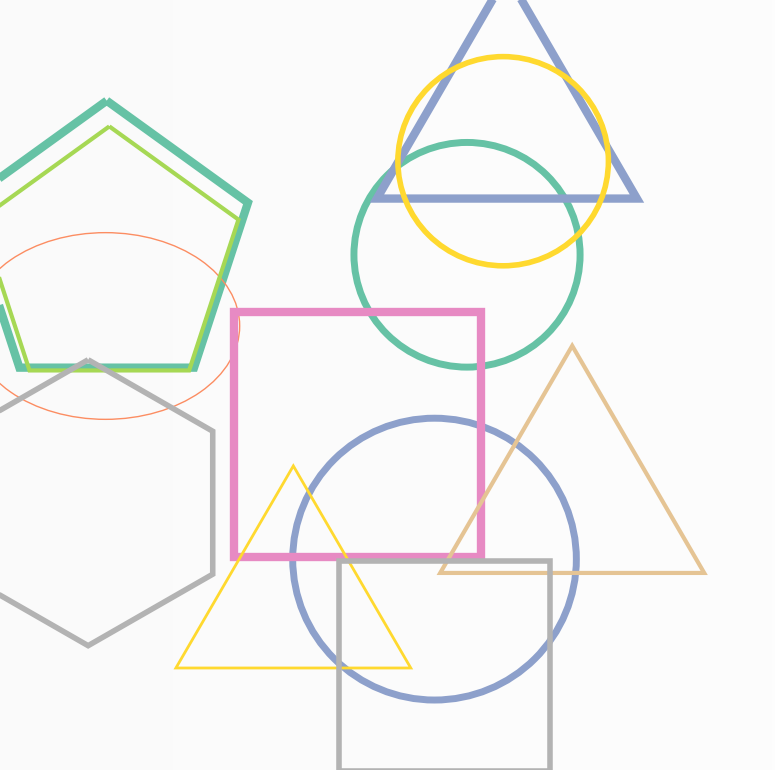[{"shape": "pentagon", "thickness": 3, "radius": 0.96, "center": [0.138, 0.678]}, {"shape": "circle", "thickness": 2.5, "radius": 0.73, "center": [0.603, 0.669]}, {"shape": "oval", "thickness": 0.5, "radius": 0.87, "center": [0.136, 0.577]}, {"shape": "circle", "thickness": 2.5, "radius": 0.91, "center": [0.561, 0.274]}, {"shape": "triangle", "thickness": 3, "radius": 0.97, "center": [0.654, 0.839]}, {"shape": "square", "thickness": 3, "radius": 0.8, "center": [0.462, 0.436]}, {"shape": "pentagon", "thickness": 1.5, "radius": 0.88, "center": [0.141, 0.661]}, {"shape": "triangle", "thickness": 1, "radius": 0.87, "center": [0.378, 0.22]}, {"shape": "circle", "thickness": 2, "radius": 0.68, "center": [0.649, 0.791]}, {"shape": "triangle", "thickness": 1.5, "radius": 0.98, "center": [0.738, 0.354]}, {"shape": "square", "thickness": 2, "radius": 0.68, "center": [0.573, 0.135]}, {"shape": "hexagon", "thickness": 2, "radius": 0.93, "center": [0.114, 0.347]}]